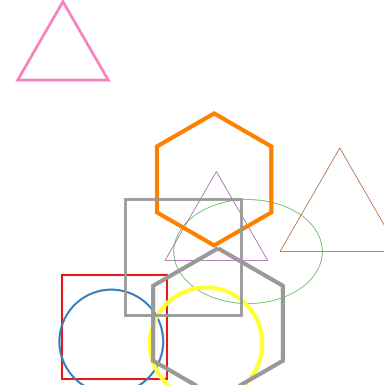[{"shape": "square", "thickness": 1.5, "radius": 0.68, "center": [0.298, 0.151]}, {"shape": "circle", "thickness": 1.5, "radius": 0.67, "center": [0.289, 0.113]}, {"shape": "oval", "thickness": 0.5, "radius": 0.96, "center": [0.644, 0.347]}, {"shape": "triangle", "thickness": 0.5, "radius": 0.77, "center": [0.562, 0.4]}, {"shape": "hexagon", "thickness": 3, "radius": 0.86, "center": [0.556, 0.534]}, {"shape": "circle", "thickness": 3, "radius": 0.73, "center": [0.535, 0.107]}, {"shape": "triangle", "thickness": 0.5, "radius": 0.9, "center": [0.883, 0.436]}, {"shape": "triangle", "thickness": 2, "radius": 0.68, "center": [0.164, 0.86]}, {"shape": "hexagon", "thickness": 3, "radius": 0.97, "center": [0.566, 0.16]}, {"shape": "square", "thickness": 2, "radius": 0.75, "center": [0.475, 0.332]}]